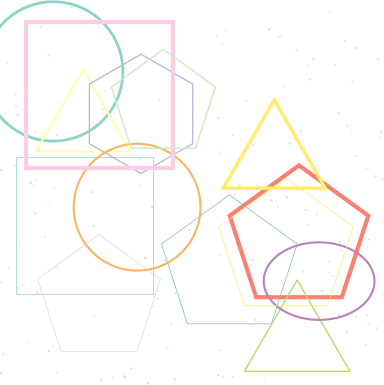[{"shape": "circle", "thickness": 2, "radius": 0.91, "center": [0.138, 0.814]}, {"shape": "square", "thickness": 0.5, "radius": 0.89, "center": [0.219, 0.414]}, {"shape": "triangle", "thickness": 1.5, "radius": 0.71, "center": [0.216, 0.677]}, {"shape": "hexagon", "thickness": 1, "radius": 0.77, "center": [0.366, 0.704]}, {"shape": "pentagon", "thickness": 3, "radius": 0.95, "center": [0.777, 0.381]}, {"shape": "pentagon", "thickness": 0.5, "radius": 0.93, "center": [0.596, 0.309]}, {"shape": "circle", "thickness": 1.5, "radius": 0.82, "center": [0.356, 0.462]}, {"shape": "triangle", "thickness": 1, "radius": 0.79, "center": [0.772, 0.115]}, {"shape": "square", "thickness": 3, "radius": 0.95, "center": [0.259, 0.753]}, {"shape": "pentagon", "thickness": 0.5, "radius": 0.84, "center": [0.257, 0.223]}, {"shape": "oval", "thickness": 1.5, "radius": 0.72, "center": [0.829, 0.27]}, {"shape": "pentagon", "thickness": 1, "radius": 0.71, "center": [0.424, 0.73]}, {"shape": "pentagon", "thickness": 0.5, "radius": 0.92, "center": [0.743, 0.354]}, {"shape": "triangle", "thickness": 2.5, "radius": 0.76, "center": [0.712, 0.588]}]